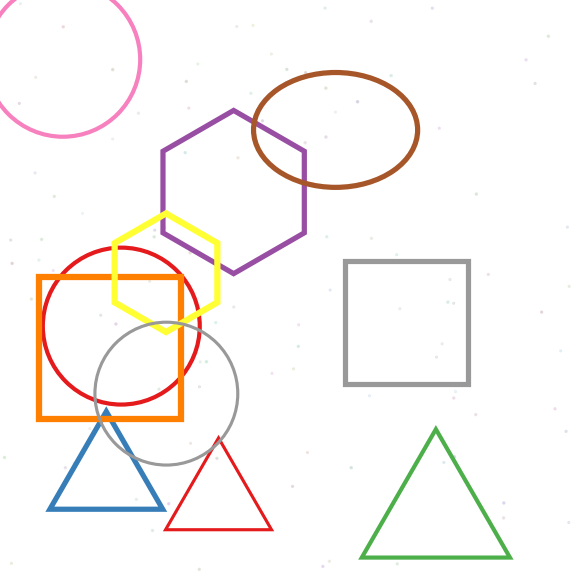[{"shape": "triangle", "thickness": 1.5, "radius": 0.53, "center": [0.378, 0.135]}, {"shape": "circle", "thickness": 2, "radius": 0.68, "center": [0.21, 0.434]}, {"shape": "triangle", "thickness": 2.5, "radius": 0.56, "center": [0.184, 0.174]}, {"shape": "triangle", "thickness": 2, "radius": 0.74, "center": [0.755, 0.108]}, {"shape": "hexagon", "thickness": 2.5, "radius": 0.71, "center": [0.405, 0.667]}, {"shape": "square", "thickness": 3, "radius": 0.62, "center": [0.191, 0.397]}, {"shape": "hexagon", "thickness": 3, "radius": 0.51, "center": [0.287, 0.527]}, {"shape": "oval", "thickness": 2.5, "radius": 0.71, "center": [0.581, 0.774]}, {"shape": "circle", "thickness": 2, "radius": 0.67, "center": [0.109, 0.896]}, {"shape": "square", "thickness": 2.5, "radius": 0.53, "center": [0.703, 0.44]}, {"shape": "circle", "thickness": 1.5, "radius": 0.62, "center": [0.288, 0.318]}]